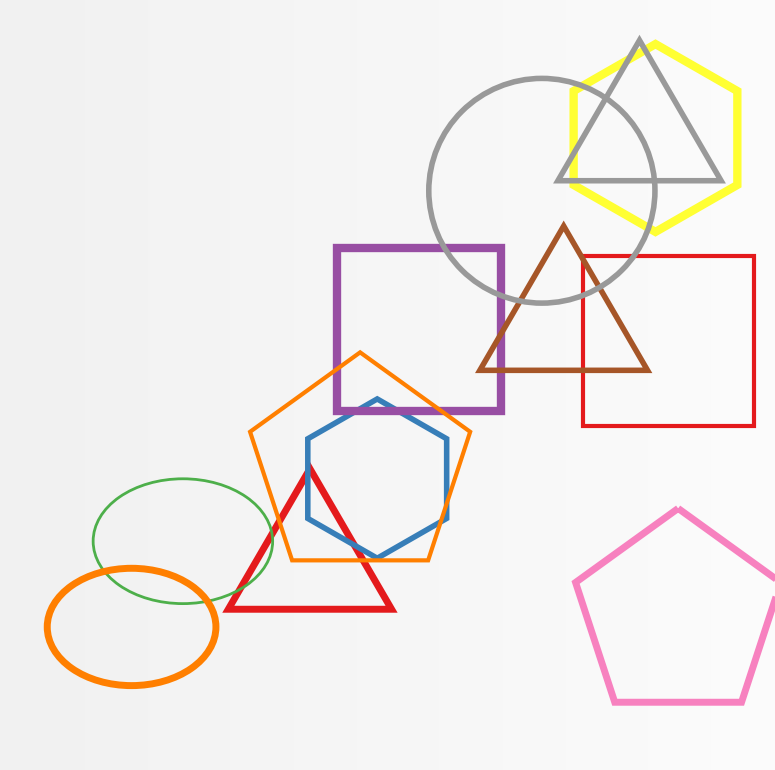[{"shape": "triangle", "thickness": 2.5, "radius": 0.61, "center": [0.4, 0.27]}, {"shape": "square", "thickness": 1.5, "radius": 0.55, "center": [0.863, 0.558]}, {"shape": "hexagon", "thickness": 2, "radius": 0.52, "center": [0.487, 0.378]}, {"shape": "oval", "thickness": 1, "radius": 0.58, "center": [0.236, 0.297]}, {"shape": "square", "thickness": 3, "radius": 0.53, "center": [0.54, 0.572]}, {"shape": "oval", "thickness": 2.5, "radius": 0.54, "center": [0.17, 0.186]}, {"shape": "pentagon", "thickness": 1.5, "radius": 0.75, "center": [0.465, 0.393]}, {"shape": "hexagon", "thickness": 3, "radius": 0.61, "center": [0.846, 0.821]}, {"shape": "triangle", "thickness": 2, "radius": 0.62, "center": [0.727, 0.582]}, {"shape": "pentagon", "thickness": 2.5, "radius": 0.7, "center": [0.875, 0.201]}, {"shape": "circle", "thickness": 2, "radius": 0.73, "center": [0.699, 0.752]}, {"shape": "triangle", "thickness": 2, "radius": 0.61, "center": [0.825, 0.826]}]